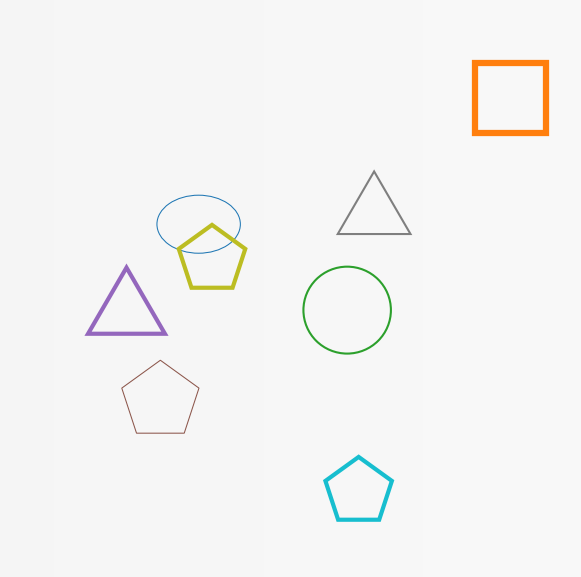[{"shape": "oval", "thickness": 0.5, "radius": 0.36, "center": [0.342, 0.611]}, {"shape": "square", "thickness": 3, "radius": 0.31, "center": [0.878, 0.83]}, {"shape": "circle", "thickness": 1, "radius": 0.38, "center": [0.597, 0.462]}, {"shape": "triangle", "thickness": 2, "radius": 0.38, "center": [0.218, 0.459]}, {"shape": "pentagon", "thickness": 0.5, "radius": 0.35, "center": [0.276, 0.306]}, {"shape": "triangle", "thickness": 1, "radius": 0.36, "center": [0.644, 0.63]}, {"shape": "pentagon", "thickness": 2, "radius": 0.3, "center": [0.365, 0.55]}, {"shape": "pentagon", "thickness": 2, "radius": 0.3, "center": [0.617, 0.148]}]